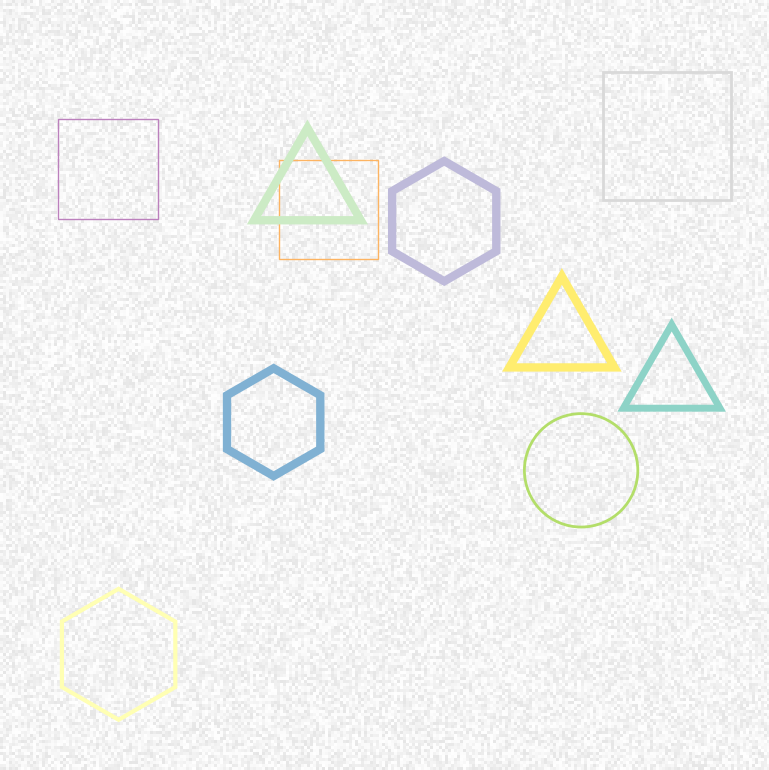[{"shape": "triangle", "thickness": 2.5, "radius": 0.36, "center": [0.872, 0.506]}, {"shape": "hexagon", "thickness": 1.5, "radius": 0.43, "center": [0.154, 0.15]}, {"shape": "hexagon", "thickness": 3, "radius": 0.39, "center": [0.577, 0.713]}, {"shape": "hexagon", "thickness": 3, "radius": 0.35, "center": [0.355, 0.452]}, {"shape": "square", "thickness": 0.5, "radius": 0.32, "center": [0.426, 0.727]}, {"shape": "circle", "thickness": 1, "radius": 0.37, "center": [0.755, 0.389]}, {"shape": "square", "thickness": 1, "radius": 0.42, "center": [0.866, 0.823]}, {"shape": "square", "thickness": 0.5, "radius": 0.33, "center": [0.14, 0.781]}, {"shape": "triangle", "thickness": 3, "radius": 0.4, "center": [0.399, 0.754]}, {"shape": "triangle", "thickness": 3, "radius": 0.39, "center": [0.73, 0.562]}]